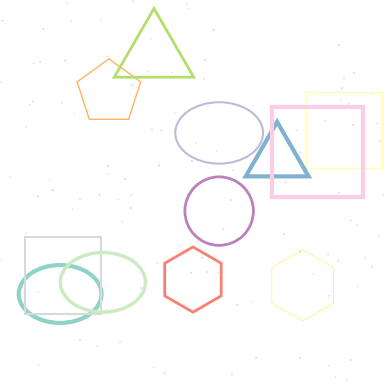[{"shape": "oval", "thickness": 3, "radius": 0.54, "center": [0.156, 0.236]}, {"shape": "square", "thickness": 1, "radius": 0.49, "center": [0.893, 0.663]}, {"shape": "oval", "thickness": 1.5, "radius": 0.57, "center": [0.569, 0.655]}, {"shape": "hexagon", "thickness": 2, "radius": 0.42, "center": [0.501, 0.274]}, {"shape": "triangle", "thickness": 3, "radius": 0.47, "center": [0.72, 0.589]}, {"shape": "pentagon", "thickness": 1, "radius": 0.43, "center": [0.283, 0.76]}, {"shape": "triangle", "thickness": 2, "radius": 0.6, "center": [0.4, 0.859]}, {"shape": "square", "thickness": 3, "radius": 0.59, "center": [0.824, 0.606]}, {"shape": "square", "thickness": 1.5, "radius": 0.5, "center": [0.165, 0.285]}, {"shape": "circle", "thickness": 2, "radius": 0.44, "center": [0.569, 0.452]}, {"shape": "oval", "thickness": 2.5, "radius": 0.55, "center": [0.267, 0.267]}, {"shape": "hexagon", "thickness": 0.5, "radius": 0.46, "center": [0.786, 0.259]}]